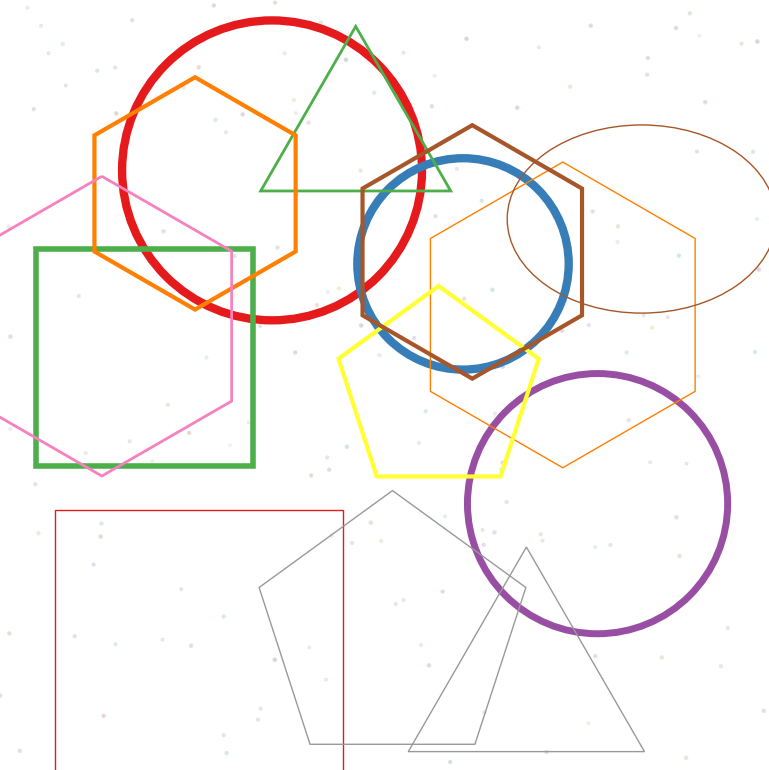[{"shape": "circle", "thickness": 3, "radius": 0.97, "center": [0.353, 0.779]}, {"shape": "square", "thickness": 0.5, "radius": 0.94, "center": [0.258, 0.151]}, {"shape": "circle", "thickness": 3, "radius": 0.69, "center": [0.601, 0.657]}, {"shape": "triangle", "thickness": 1, "radius": 0.71, "center": [0.462, 0.823]}, {"shape": "square", "thickness": 2, "radius": 0.7, "center": [0.187, 0.535]}, {"shape": "circle", "thickness": 2.5, "radius": 0.84, "center": [0.776, 0.346]}, {"shape": "hexagon", "thickness": 1.5, "radius": 0.75, "center": [0.253, 0.749]}, {"shape": "hexagon", "thickness": 0.5, "radius": 0.99, "center": [0.731, 0.591]}, {"shape": "pentagon", "thickness": 1.5, "radius": 0.68, "center": [0.57, 0.492]}, {"shape": "oval", "thickness": 0.5, "radius": 0.87, "center": [0.833, 0.716]}, {"shape": "hexagon", "thickness": 1.5, "radius": 0.82, "center": [0.613, 0.673]}, {"shape": "hexagon", "thickness": 1, "radius": 0.97, "center": [0.132, 0.576]}, {"shape": "triangle", "thickness": 0.5, "radius": 0.89, "center": [0.684, 0.112]}, {"shape": "pentagon", "thickness": 0.5, "radius": 0.91, "center": [0.51, 0.181]}]